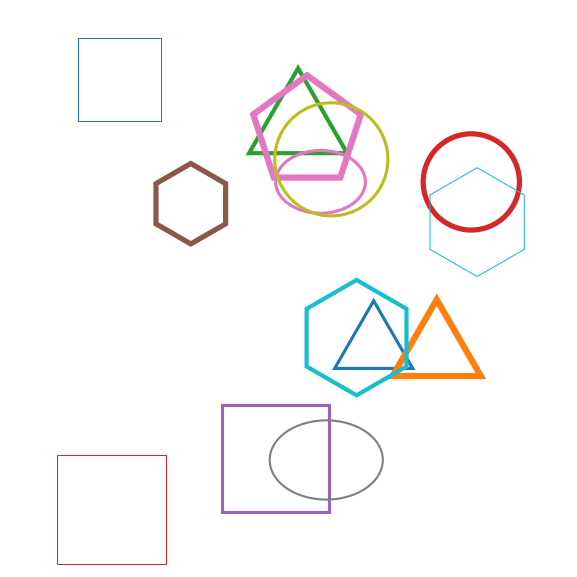[{"shape": "triangle", "thickness": 1.5, "radius": 0.39, "center": [0.647, 0.4]}, {"shape": "square", "thickness": 0.5, "radius": 0.36, "center": [0.207, 0.861]}, {"shape": "triangle", "thickness": 3, "radius": 0.44, "center": [0.756, 0.392]}, {"shape": "triangle", "thickness": 2, "radius": 0.49, "center": [0.516, 0.783]}, {"shape": "square", "thickness": 0.5, "radius": 0.47, "center": [0.193, 0.117]}, {"shape": "circle", "thickness": 2.5, "radius": 0.42, "center": [0.816, 0.684]}, {"shape": "square", "thickness": 1.5, "radius": 0.46, "center": [0.477, 0.205]}, {"shape": "hexagon", "thickness": 2.5, "radius": 0.35, "center": [0.33, 0.646]}, {"shape": "pentagon", "thickness": 3, "radius": 0.49, "center": [0.532, 0.771]}, {"shape": "oval", "thickness": 1.5, "radius": 0.39, "center": [0.555, 0.684]}, {"shape": "oval", "thickness": 1, "radius": 0.49, "center": [0.565, 0.203]}, {"shape": "circle", "thickness": 1.5, "radius": 0.49, "center": [0.574, 0.723]}, {"shape": "hexagon", "thickness": 2, "radius": 0.5, "center": [0.617, 0.414]}, {"shape": "hexagon", "thickness": 0.5, "radius": 0.47, "center": [0.826, 0.614]}]